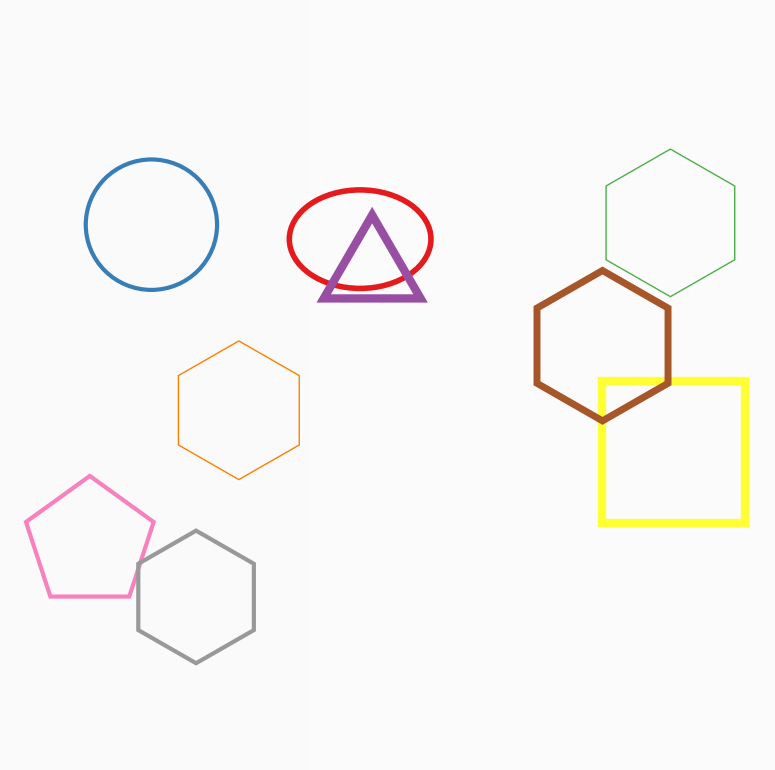[{"shape": "oval", "thickness": 2, "radius": 0.46, "center": [0.465, 0.689]}, {"shape": "circle", "thickness": 1.5, "radius": 0.42, "center": [0.195, 0.708]}, {"shape": "hexagon", "thickness": 0.5, "radius": 0.48, "center": [0.865, 0.711]}, {"shape": "triangle", "thickness": 3, "radius": 0.36, "center": [0.48, 0.649]}, {"shape": "hexagon", "thickness": 0.5, "radius": 0.45, "center": [0.308, 0.467]}, {"shape": "square", "thickness": 3, "radius": 0.46, "center": [0.869, 0.413]}, {"shape": "hexagon", "thickness": 2.5, "radius": 0.49, "center": [0.777, 0.551]}, {"shape": "pentagon", "thickness": 1.5, "radius": 0.43, "center": [0.116, 0.295]}, {"shape": "hexagon", "thickness": 1.5, "radius": 0.43, "center": [0.253, 0.225]}]